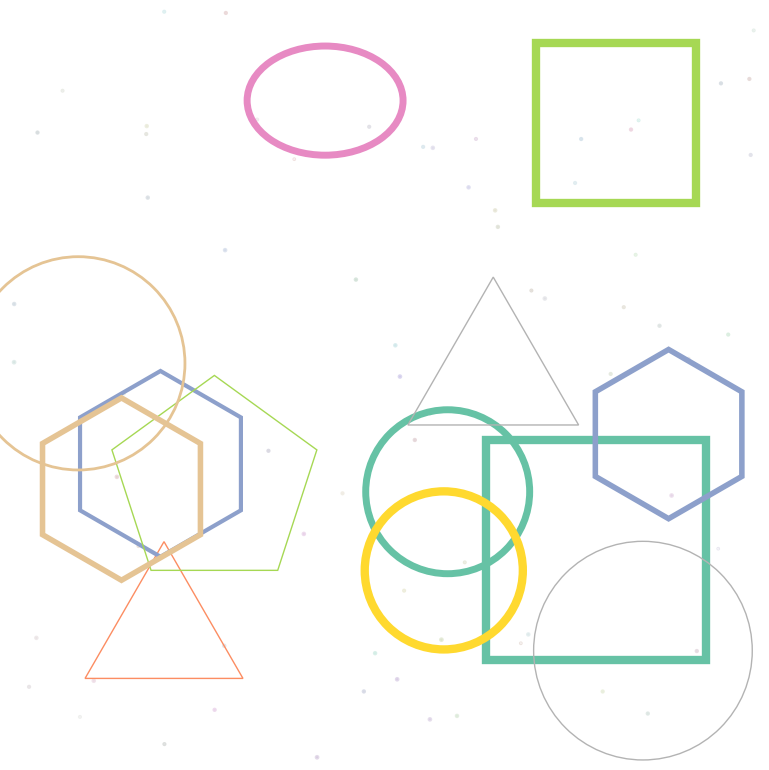[{"shape": "circle", "thickness": 2.5, "radius": 0.53, "center": [0.581, 0.361]}, {"shape": "square", "thickness": 3, "radius": 0.71, "center": [0.774, 0.286]}, {"shape": "triangle", "thickness": 0.5, "radius": 0.59, "center": [0.213, 0.178]}, {"shape": "hexagon", "thickness": 2, "radius": 0.55, "center": [0.868, 0.436]}, {"shape": "hexagon", "thickness": 1.5, "radius": 0.6, "center": [0.208, 0.398]}, {"shape": "oval", "thickness": 2.5, "radius": 0.51, "center": [0.422, 0.869]}, {"shape": "pentagon", "thickness": 0.5, "radius": 0.7, "center": [0.278, 0.372]}, {"shape": "square", "thickness": 3, "radius": 0.52, "center": [0.8, 0.841]}, {"shape": "circle", "thickness": 3, "radius": 0.51, "center": [0.576, 0.259]}, {"shape": "circle", "thickness": 1, "radius": 0.69, "center": [0.102, 0.528]}, {"shape": "hexagon", "thickness": 2, "radius": 0.59, "center": [0.158, 0.365]}, {"shape": "circle", "thickness": 0.5, "radius": 0.71, "center": [0.835, 0.155]}, {"shape": "triangle", "thickness": 0.5, "radius": 0.64, "center": [0.641, 0.512]}]